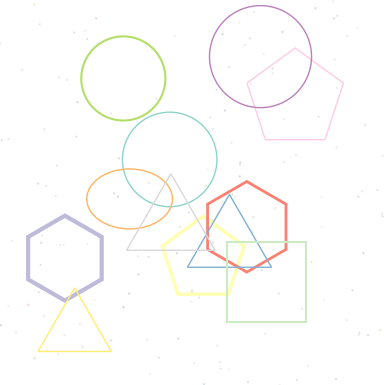[{"shape": "circle", "thickness": 1, "radius": 0.61, "center": [0.441, 0.586]}, {"shape": "pentagon", "thickness": 2.5, "radius": 0.56, "center": [0.528, 0.326]}, {"shape": "hexagon", "thickness": 3, "radius": 0.55, "center": [0.169, 0.33]}, {"shape": "hexagon", "thickness": 2, "radius": 0.59, "center": [0.641, 0.411]}, {"shape": "triangle", "thickness": 1, "radius": 0.63, "center": [0.596, 0.369]}, {"shape": "oval", "thickness": 1, "radius": 0.56, "center": [0.337, 0.483]}, {"shape": "circle", "thickness": 1.5, "radius": 0.55, "center": [0.32, 0.796]}, {"shape": "pentagon", "thickness": 1, "radius": 0.66, "center": [0.767, 0.744]}, {"shape": "triangle", "thickness": 1, "radius": 0.66, "center": [0.444, 0.416]}, {"shape": "circle", "thickness": 1, "radius": 0.66, "center": [0.677, 0.853]}, {"shape": "square", "thickness": 1.5, "radius": 0.52, "center": [0.693, 0.268]}, {"shape": "triangle", "thickness": 1, "radius": 0.55, "center": [0.194, 0.142]}]